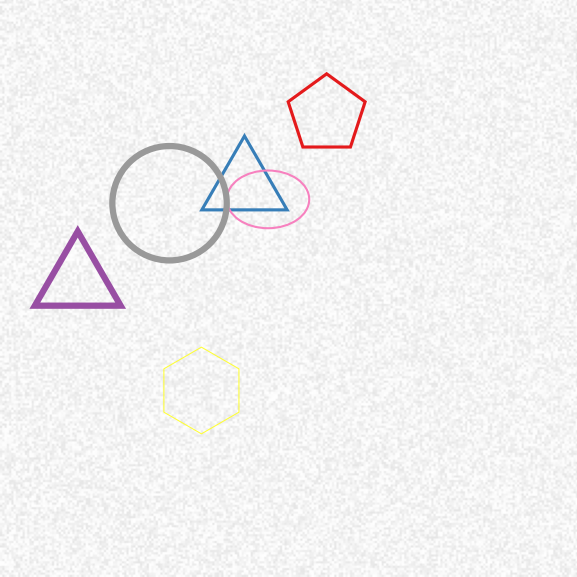[{"shape": "pentagon", "thickness": 1.5, "radius": 0.35, "center": [0.566, 0.801]}, {"shape": "triangle", "thickness": 1.5, "radius": 0.43, "center": [0.423, 0.678]}, {"shape": "triangle", "thickness": 3, "radius": 0.43, "center": [0.135, 0.513]}, {"shape": "hexagon", "thickness": 0.5, "radius": 0.38, "center": [0.349, 0.323]}, {"shape": "oval", "thickness": 1, "radius": 0.36, "center": [0.464, 0.654]}, {"shape": "circle", "thickness": 3, "radius": 0.5, "center": [0.294, 0.647]}]